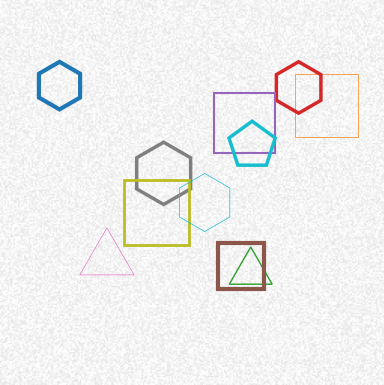[{"shape": "hexagon", "thickness": 3, "radius": 0.31, "center": [0.155, 0.778]}, {"shape": "square", "thickness": 0.5, "radius": 0.41, "center": [0.848, 0.726]}, {"shape": "triangle", "thickness": 1, "radius": 0.32, "center": [0.651, 0.294]}, {"shape": "hexagon", "thickness": 2.5, "radius": 0.33, "center": [0.776, 0.773]}, {"shape": "square", "thickness": 1.5, "radius": 0.39, "center": [0.635, 0.681]}, {"shape": "square", "thickness": 3, "radius": 0.3, "center": [0.626, 0.309]}, {"shape": "triangle", "thickness": 0.5, "radius": 0.41, "center": [0.278, 0.327]}, {"shape": "hexagon", "thickness": 2.5, "radius": 0.4, "center": [0.425, 0.55]}, {"shape": "square", "thickness": 2, "radius": 0.43, "center": [0.406, 0.448]}, {"shape": "hexagon", "thickness": 0.5, "radius": 0.38, "center": [0.532, 0.474]}, {"shape": "pentagon", "thickness": 2.5, "radius": 0.32, "center": [0.655, 0.622]}]